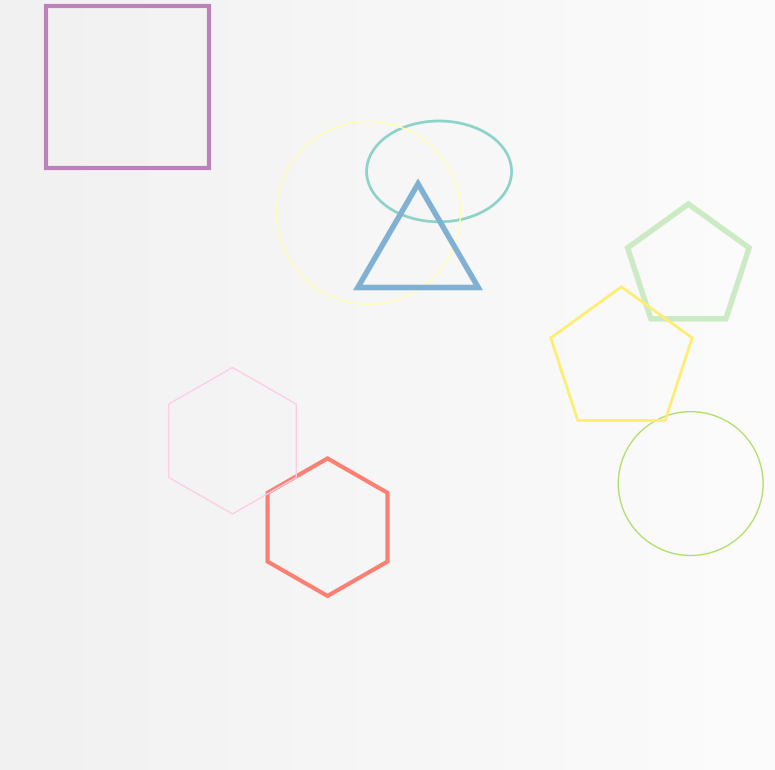[{"shape": "oval", "thickness": 1, "radius": 0.47, "center": [0.567, 0.777]}, {"shape": "circle", "thickness": 0.5, "radius": 0.59, "center": [0.475, 0.724]}, {"shape": "hexagon", "thickness": 1.5, "radius": 0.45, "center": [0.423, 0.315]}, {"shape": "triangle", "thickness": 2, "radius": 0.45, "center": [0.539, 0.671]}, {"shape": "circle", "thickness": 0.5, "radius": 0.47, "center": [0.891, 0.372]}, {"shape": "hexagon", "thickness": 0.5, "radius": 0.48, "center": [0.3, 0.428]}, {"shape": "square", "thickness": 1.5, "radius": 0.53, "center": [0.165, 0.887]}, {"shape": "pentagon", "thickness": 2, "radius": 0.41, "center": [0.888, 0.653]}, {"shape": "pentagon", "thickness": 1, "radius": 0.48, "center": [0.802, 0.532]}]